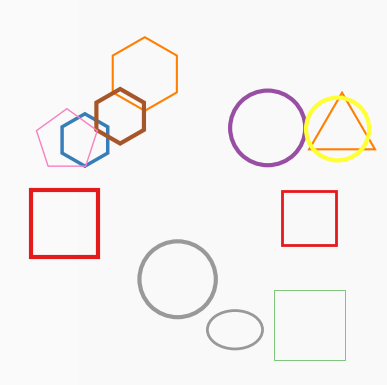[{"shape": "square", "thickness": 2, "radius": 0.35, "center": [0.797, 0.434]}, {"shape": "square", "thickness": 3, "radius": 0.43, "center": [0.167, 0.42]}, {"shape": "hexagon", "thickness": 2.5, "radius": 0.34, "center": [0.219, 0.636]}, {"shape": "square", "thickness": 0.5, "radius": 0.46, "center": [0.799, 0.156]}, {"shape": "circle", "thickness": 3, "radius": 0.48, "center": [0.691, 0.668]}, {"shape": "hexagon", "thickness": 1.5, "radius": 0.48, "center": [0.374, 0.808]}, {"shape": "triangle", "thickness": 1.5, "radius": 0.49, "center": [0.883, 0.661]}, {"shape": "circle", "thickness": 3, "radius": 0.41, "center": [0.871, 0.665]}, {"shape": "hexagon", "thickness": 3, "radius": 0.35, "center": [0.31, 0.698]}, {"shape": "pentagon", "thickness": 1, "radius": 0.41, "center": [0.173, 0.635]}, {"shape": "circle", "thickness": 3, "radius": 0.49, "center": [0.458, 0.275]}, {"shape": "oval", "thickness": 2, "radius": 0.36, "center": [0.606, 0.143]}]